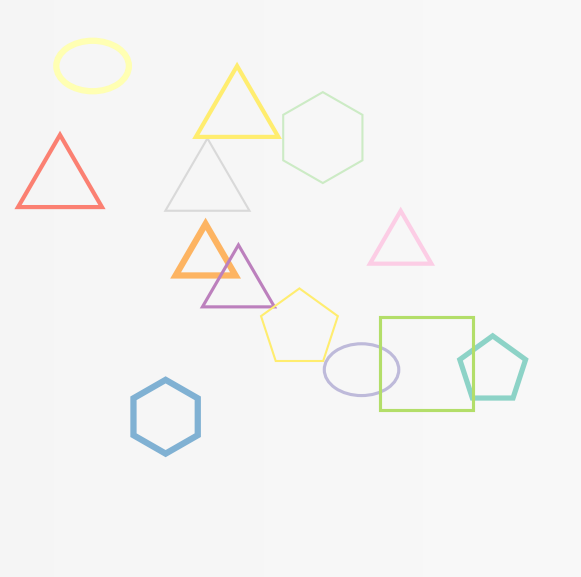[{"shape": "pentagon", "thickness": 2.5, "radius": 0.3, "center": [0.848, 0.358]}, {"shape": "oval", "thickness": 3, "radius": 0.31, "center": [0.159, 0.885]}, {"shape": "oval", "thickness": 1.5, "radius": 0.32, "center": [0.622, 0.359]}, {"shape": "triangle", "thickness": 2, "radius": 0.42, "center": [0.103, 0.682]}, {"shape": "hexagon", "thickness": 3, "radius": 0.32, "center": [0.285, 0.277]}, {"shape": "triangle", "thickness": 3, "radius": 0.3, "center": [0.354, 0.552]}, {"shape": "square", "thickness": 1.5, "radius": 0.4, "center": [0.734, 0.369]}, {"shape": "triangle", "thickness": 2, "radius": 0.3, "center": [0.689, 0.573]}, {"shape": "triangle", "thickness": 1, "radius": 0.42, "center": [0.357, 0.676]}, {"shape": "triangle", "thickness": 1.5, "radius": 0.36, "center": [0.41, 0.504]}, {"shape": "hexagon", "thickness": 1, "radius": 0.39, "center": [0.555, 0.761]}, {"shape": "pentagon", "thickness": 1, "radius": 0.35, "center": [0.515, 0.43]}, {"shape": "triangle", "thickness": 2, "radius": 0.41, "center": [0.408, 0.803]}]